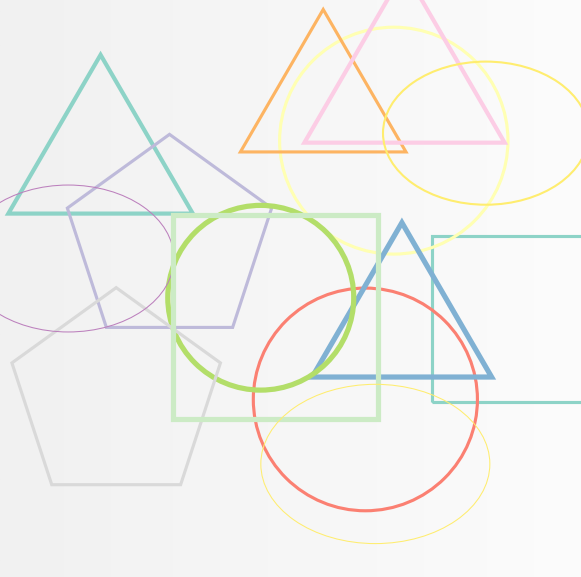[{"shape": "square", "thickness": 1.5, "radius": 0.72, "center": [0.887, 0.446]}, {"shape": "triangle", "thickness": 2, "radius": 0.92, "center": [0.173, 0.721]}, {"shape": "circle", "thickness": 1.5, "radius": 0.98, "center": [0.677, 0.756]}, {"shape": "pentagon", "thickness": 1.5, "radius": 0.92, "center": [0.292, 0.582]}, {"shape": "circle", "thickness": 1.5, "radius": 0.96, "center": [0.629, 0.307]}, {"shape": "triangle", "thickness": 2.5, "radius": 0.89, "center": [0.691, 0.435]}, {"shape": "triangle", "thickness": 1.5, "radius": 0.82, "center": [0.556, 0.818]}, {"shape": "circle", "thickness": 2.5, "radius": 0.8, "center": [0.449, 0.484]}, {"shape": "triangle", "thickness": 2, "radius": 0.99, "center": [0.696, 0.852]}, {"shape": "pentagon", "thickness": 1.5, "radius": 0.94, "center": [0.2, 0.312]}, {"shape": "oval", "thickness": 0.5, "radius": 0.91, "center": [0.117, 0.552]}, {"shape": "square", "thickness": 2.5, "radius": 0.88, "center": [0.474, 0.45]}, {"shape": "oval", "thickness": 1, "radius": 0.89, "center": [0.836, 0.769]}, {"shape": "oval", "thickness": 0.5, "radius": 0.99, "center": [0.646, 0.196]}]